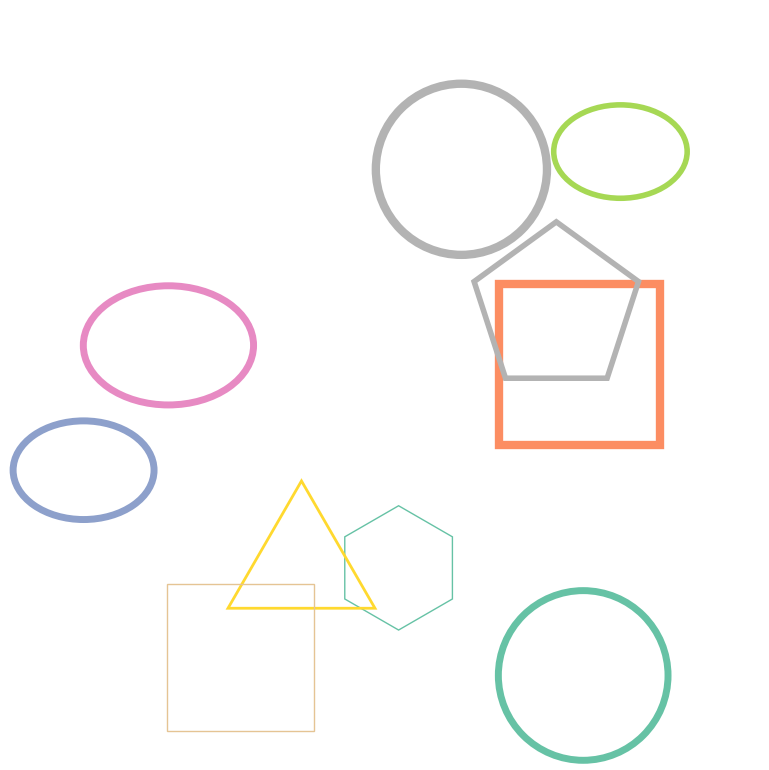[{"shape": "hexagon", "thickness": 0.5, "radius": 0.4, "center": [0.518, 0.262]}, {"shape": "circle", "thickness": 2.5, "radius": 0.55, "center": [0.757, 0.123]}, {"shape": "square", "thickness": 3, "radius": 0.52, "center": [0.752, 0.526]}, {"shape": "oval", "thickness": 2.5, "radius": 0.46, "center": [0.109, 0.389]}, {"shape": "oval", "thickness": 2.5, "radius": 0.55, "center": [0.219, 0.551]}, {"shape": "oval", "thickness": 2, "radius": 0.43, "center": [0.806, 0.803]}, {"shape": "triangle", "thickness": 1, "radius": 0.55, "center": [0.392, 0.265]}, {"shape": "square", "thickness": 0.5, "radius": 0.48, "center": [0.313, 0.146]}, {"shape": "circle", "thickness": 3, "radius": 0.56, "center": [0.599, 0.78]}, {"shape": "pentagon", "thickness": 2, "radius": 0.56, "center": [0.722, 0.6]}]